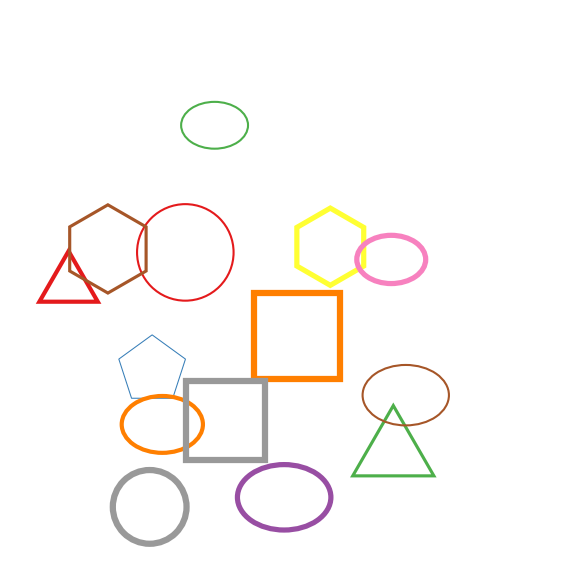[{"shape": "triangle", "thickness": 2, "radius": 0.29, "center": [0.119, 0.506]}, {"shape": "circle", "thickness": 1, "radius": 0.42, "center": [0.321, 0.562]}, {"shape": "pentagon", "thickness": 0.5, "radius": 0.3, "center": [0.263, 0.359]}, {"shape": "triangle", "thickness": 1.5, "radius": 0.41, "center": [0.681, 0.216]}, {"shape": "oval", "thickness": 1, "radius": 0.29, "center": [0.372, 0.782]}, {"shape": "oval", "thickness": 2.5, "radius": 0.4, "center": [0.492, 0.138]}, {"shape": "square", "thickness": 3, "radius": 0.37, "center": [0.515, 0.418]}, {"shape": "oval", "thickness": 2, "radius": 0.35, "center": [0.281, 0.264]}, {"shape": "hexagon", "thickness": 2.5, "radius": 0.33, "center": [0.572, 0.572]}, {"shape": "oval", "thickness": 1, "radius": 0.37, "center": [0.703, 0.315]}, {"shape": "hexagon", "thickness": 1.5, "radius": 0.38, "center": [0.187, 0.568]}, {"shape": "oval", "thickness": 2.5, "radius": 0.3, "center": [0.677, 0.55]}, {"shape": "circle", "thickness": 3, "radius": 0.32, "center": [0.259, 0.121]}, {"shape": "square", "thickness": 3, "radius": 0.34, "center": [0.39, 0.27]}]